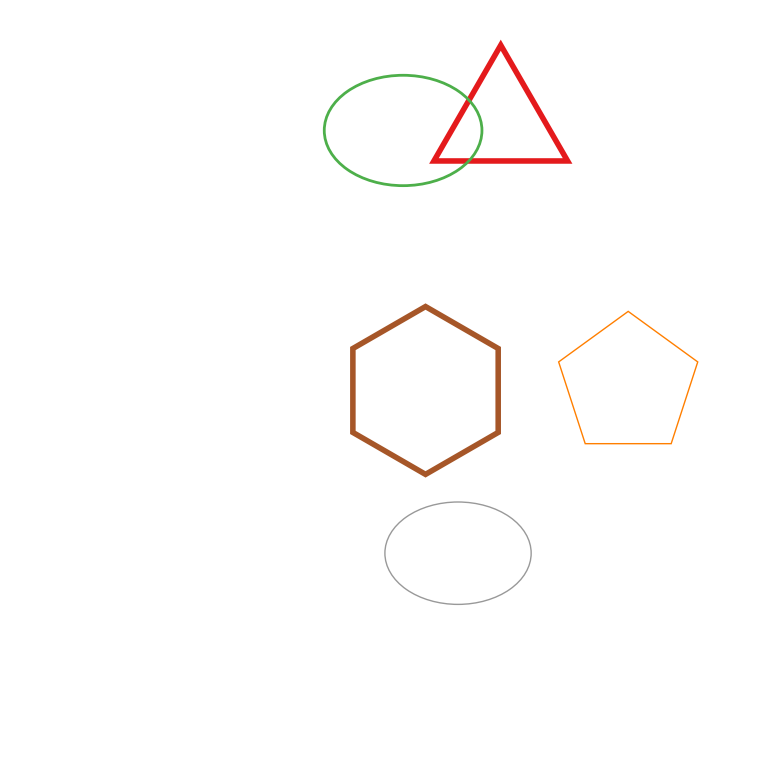[{"shape": "triangle", "thickness": 2, "radius": 0.5, "center": [0.65, 0.841]}, {"shape": "oval", "thickness": 1, "radius": 0.51, "center": [0.524, 0.831]}, {"shape": "pentagon", "thickness": 0.5, "radius": 0.47, "center": [0.816, 0.501]}, {"shape": "hexagon", "thickness": 2, "radius": 0.54, "center": [0.553, 0.493]}, {"shape": "oval", "thickness": 0.5, "radius": 0.47, "center": [0.595, 0.282]}]